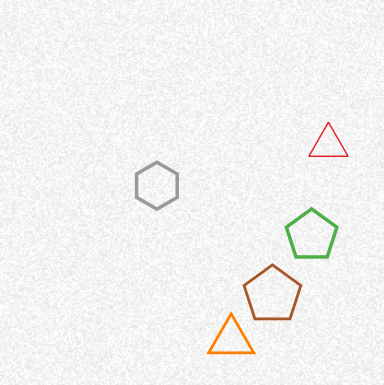[{"shape": "triangle", "thickness": 1, "radius": 0.29, "center": [0.853, 0.624]}, {"shape": "pentagon", "thickness": 2.5, "radius": 0.34, "center": [0.809, 0.388]}, {"shape": "triangle", "thickness": 2, "radius": 0.34, "center": [0.601, 0.117]}, {"shape": "pentagon", "thickness": 2, "radius": 0.39, "center": [0.708, 0.234]}, {"shape": "hexagon", "thickness": 2.5, "radius": 0.3, "center": [0.408, 0.518]}]